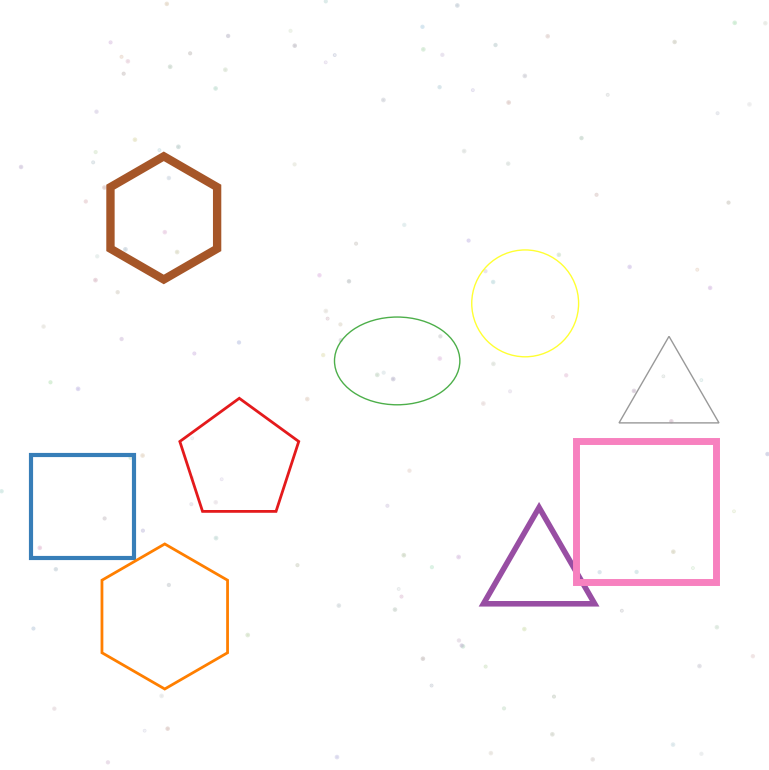[{"shape": "pentagon", "thickness": 1, "radius": 0.41, "center": [0.311, 0.402]}, {"shape": "square", "thickness": 1.5, "radius": 0.34, "center": [0.107, 0.342]}, {"shape": "oval", "thickness": 0.5, "radius": 0.41, "center": [0.516, 0.531]}, {"shape": "triangle", "thickness": 2, "radius": 0.42, "center": [0.7, 0.258]}, {"shape": "hexagon", "thickness": 1, "radius": 0.47, "center": [0.214, 0.199]}, {"shape": "circle", "thickness": 0.5, "radius": 0.35, "center": [0.682, 0.606]}, {"shape": "hexagon", "thickness": 3, "radius": 0.4, "center": [0.213, 0.717]}, {"shape": "square", "thickness": 2.5, "radius": 0.46, "center": [0.839, 0.336]}, {"shape": "triangle", "thickness": 0.5, "radius": 0.37, "center": [0.869, 0.488]}]